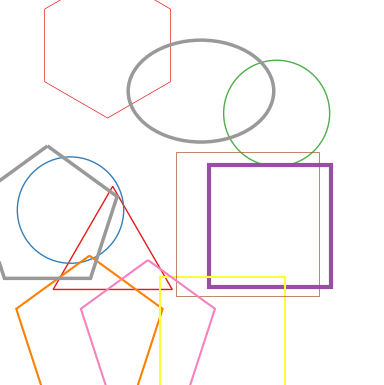[{"shape": "hexagon", "thickness": 0.5, "radius": 0.94, "center": [0.279, 0.882]}, {"shape": "triangle", "thickness": 1, "radius": 0.89, "center": [0.293, 0.337]}, {"shape": "circle", "thickness": 1, "radius": 0.69, "center": [0.183, 0.454]}, {"shape": "circle", "thickness": 1, "radius": 0.69, "center": [0.719, 0.706]}, {"shape": "square", "thickness": 3, "radius": 0.79, "center": [0.7, 0.413]}, {"shape": "pentagon", "thickness": 1.5, "radius": 1.0, "center": [0.232, 0.136]}, {"shape": "square", "thickness": 1.5, "radius": 0.81, "center": [0.578, 0.119]}, {"shape": "square", "thickness": 0.5, "radius": 0.93, "center": [0.643, 0.418]}, {"shape": "pentagon", "thickness": 1.5, "radius": 0.92, "center": [0.384, 0.141]}, {"shape": "pentagon", "thickness": 2.5, "radius": 0.95, "center": [0.123, 0.431]}, {"shape": "oval", "thickness": 2.5, "radius": 0.95, "center": [0.522, 0.763]}]